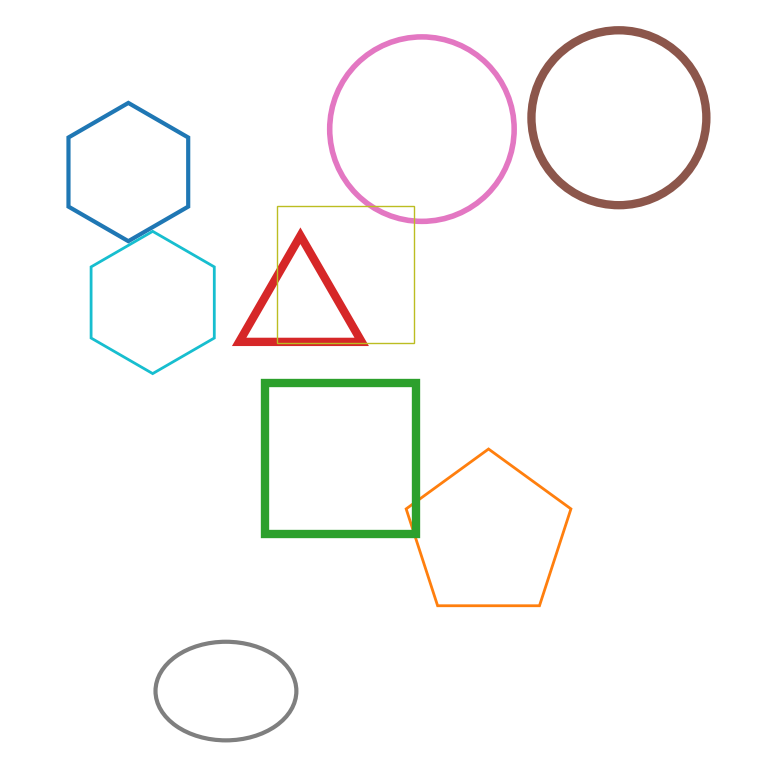[{"shape": "hexagon", "thickness": 1.5, "radius": 0.45, "center": [0.167, 0.777]}, {"shape": "pentagon", "thickness": 1, "radius": 0.56, "center": [0.634, 0.304]}, {"shape": "square", "thickness": 3, "radius": 0.49, "center": [0.443, 0.405]}, {"shape": "triangle", "thickness": 3, "radius": 0.46, "center": [0.39, 0.602]}, {"shape": "circle", "thickness": 3, "radius": 0.57, "center": [0.804, 0.847]}, {"shape": "circle", "thickness": 2, "radius": 0.6, "center": [0.548, 0.832]}, {"shape": "oval", "thickness": 1.5, "radius": 0.46, "center": [0.293, 0.103]}, {"shape": "square", "thickness": 0.5, "radius": 0.44, "center": [0.448, 0.644]}, {"shape": "hexagon", "thickness": 1, "radius": 0.46, "center": [0.198, 0.607]}]